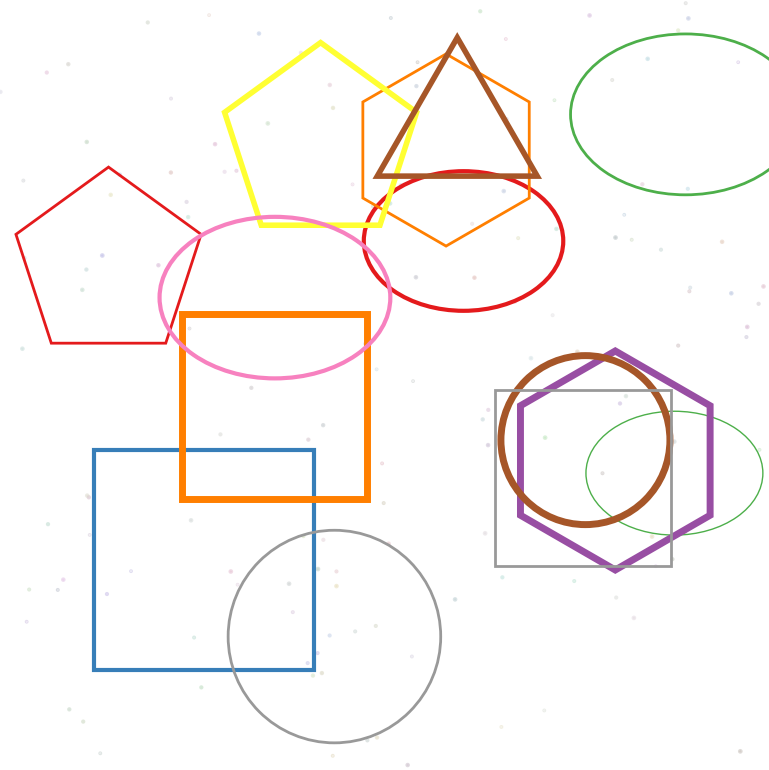[{"shape": "pentagon", "thickness": 1, "radius": 0.63, "center": [0.141, 0.657]}, {"shape": "oval", "thickness": 1.5, "radius": 0.65, "center": [0.602, 0.687]}, {"shape": "square", "thickness": 1.5, "radius": 0.71, "center": [0.265, 0.273]}, {"shape": "oval", "thickness": 1, "radius": 0.75, "center": [0.89, 0.851]}, {"shape": "oval", "thickness": 0.5, "radius": 0.57, "center": [0.876, 0.385]}, {"shape": "hexagon", "thickness": 2.5, "radius": 0.71, "center": [0.799, 0.402]}, {"shape": "hexagon", "thickness": 1, "radius": 0.62, "center": [0.579, 0.805]}, {"shape": "square", "thickness": 2.5, "radius": 0.6, "center": [0.356, 0.472]}, {"shape": "pentagon", "thickness": 2, "radius": 0.66, "center": [0.416, 0.814]}, {"shape": "triangle", "thickness": 2, "radius": 0.6, "center": [0.594, 0.831]}, {"shape": "circle", "thickness": 2.5, "radius": 0.55, "center": [0.76, 0.428]}, {"shape": "oval", "thickness": 1.5, "radius": 0.75, "center": [0.357, 0.613]}, {"shape": "square", "thickness": 1, "radius": 0.57, "center": [0.757, 0.38]}, {"shape": "circle", "thickness": 1, "radius": 0.69, "center": [0.434, 0.173]}]